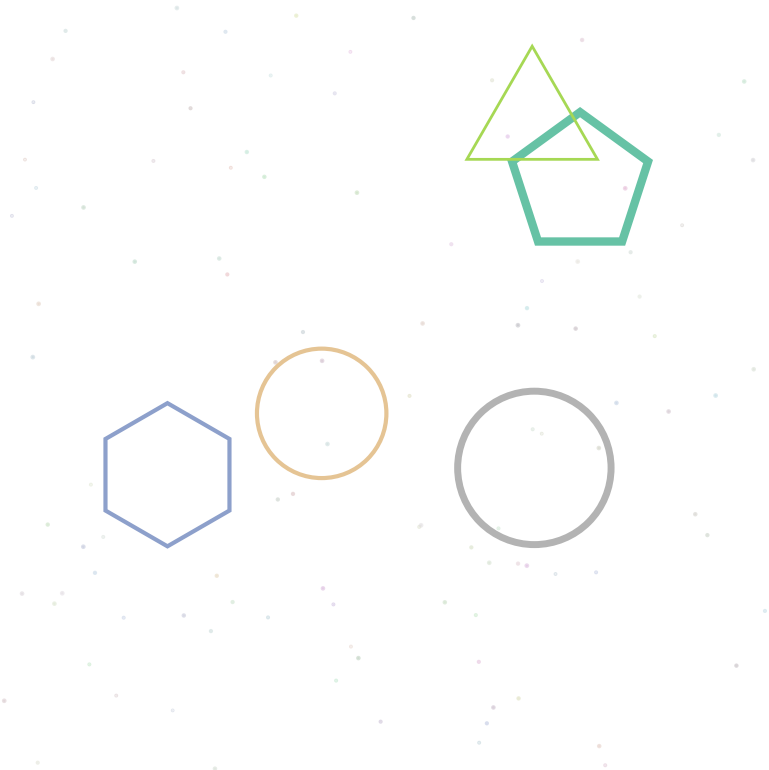[{"shape": "pentagon", "thickness": 3, "radius": 0.46, "center": [0.753, 0.761]}, {"shape": "hexagon", "thickness": 1.5, "radius": 0.46, "center": [0.217, 0.383]}, {"shape": "triangle", "thickness": 1, "radius": 0.49, "center": [0.691, 0.842]}, {"shape": "circle", "thickness": 1.5, "radius": 0.42, "center": [0.418, 0.463]}, {"shape": "circle", "thickness": 2.5, "radius": 0.5, "center": [0.694, 0.392]}]